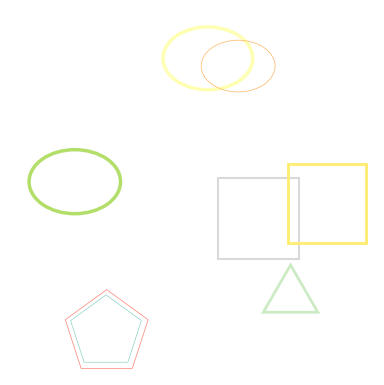[{"shape": "pentagon", "thickness": 0.5, "radius": 0.48, "center": [0.275, 0.137]}, {"shape": "oval", "thickness": 2.5, "radius": 0.58, "center": [0.54, 0.848]}, {"shape": "pentagon", "thickness": 0.5, "radius": 0.57, "center": [0.277, 0.135]}, {"shape": "oval", "thickness": 0.5, "radius": 0.48, "center": [0.618, 0.828]}, {"shape": "oval", "thickness": 2.5, "radius": 0.59, "center": [0.194, 0.528]}, {"shape": "square", "thickness": 1.5, "radius": 0.52, "center": [0.671, 0.433]}, {"shape": "triangle", "thickness": 2, "radius": 0.41, "center": [0.755, 0.23]}, {"shape": "square", "thickness": 2, "radius": 0.51, "center": [0.85, 0.471]}]